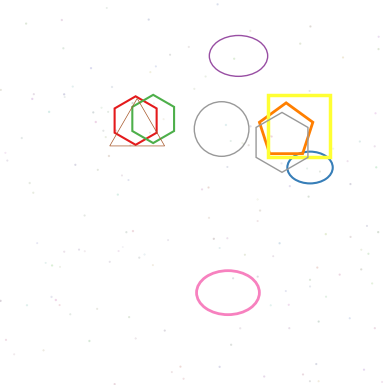[{"shape": "hexagon", "thickness": 1.5, "radius": 0.32, "center": [0.352, 0.687]}, {"shape": "oval", "thickness": 1.5, "radius": 0.29, "center": [0.805, 0.565]}, {"shape": "hexagon", "thickness": 1.5, "radius": 0.31, "center": [0.398, 0.691]}, {"shape": "oval", "thickness": 1, "radius": 0.38, "center": [0.619, 0.855]}, {"shape": "pentagon", "thickness": 2, "radius": 0.36, "center": [0.743, 0.66]}, {"shape": "square", "thickness": 2.5, "radius": 0.4, "center": [0.777, 0.672]}, {"shape": "triangle", "thickness": 0.5, "radius": 0.41, "center": [0.356, 0.662]}, {"shape": "oval", "thickness": 2, "radius": 0.41, "center": [0.592, 0.24]}, {"shape": "hexagon", "thickness": 1, "radius": 0.39, "center": [0.732, 0.63]}, {"shape": "circle", "thickness": 1, "radius": 0.35, "center": [0.576, 0.665]}]